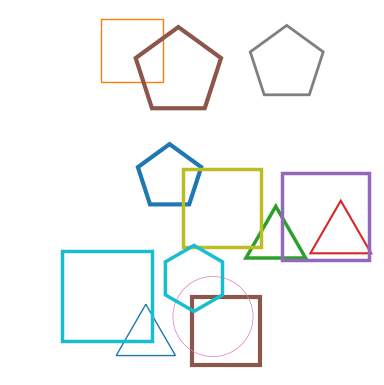[{"shape": "triangle", "thickness": 1, "radius": 0.44, "center": [0.379, 0.121]}, {"shape": "pentagon", "thickness": 3, "radius": 0.43, "center": [0.44, 0.539]}, {"shape": "square", "thickness": 1, "radius": 0.41, "center": [0.343, 0.869]}, {"shape": "triangle", "thickness": 2.5, "radius": 0.45, "center": [0.716, 0.375]}, {"shape": "triangle", "thickness": 1.5, "radius": 0.46, "center": [0.885, 0.388]}, {"shape": "square", "thickness": 2.5, "radius": 0.56, "center": [0.845, 0.437]}, {"shape": "square", "thickness": 3, "radius": 0.44, "center": [0.587, 0.14]}, {"shape": "pentagon", "thickness": 3, "radius": 0.58, "center": [0.463, 0.813]}, {"shape": "circle", "thickness": 0.5, "radius": 0.52, "center": [0.553, 0.178]}, {"shape": "pentagon", "thickness": 2, "radius": 0.5, "center": [0.745, 0.834]}, {"shape": "square", "thickness": 2.5, "radius": 0.51, "center": [0.576, 0.46]}, {"shape": "square", "thickness": 2.5, "radius": 0.58, "center": [0.278, 0.231]}, {"shape": "hexagon", "thickness": 2.5, "radius": 0.43, "center": [0.504, 0.277]}]